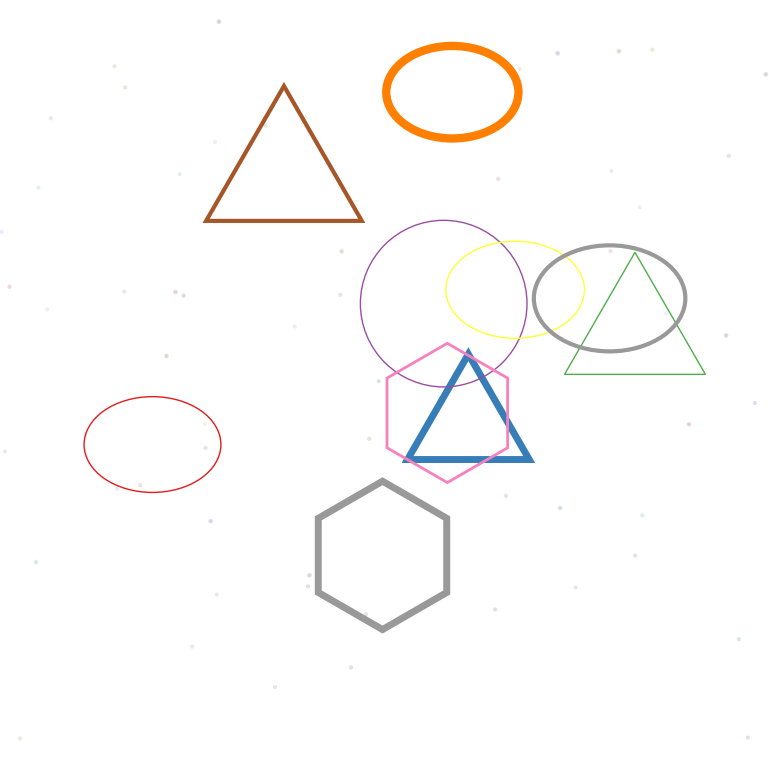[{"shape": "oval", "thickness": 0.5, "radius": 0.44, "center": [0.198, 0.423]}, {"shape": "triangle", "thickness": 2.5, "radius": 0.46, "center": [0.608, 0.449]}, {"shape": "triangle", "thickness": 0.5, "radius": 0.53, "center": [0.825, 0.567]}, {"shape": "circle", "thickness": 0.5, "radius": 0.54, "center": [0.576, 0.606]}, {"shape": "oval", "thickness": 3, "radius": 0.43, "center": [0.587, 0.88]}, {"shape": "oval", "thickness": 0.5, "radius": 0.45, "center": [0.669, 0.624]}, {"shape": "triangle", "thickness": 1.5, "radius": 0.58, "center": [0.369, 0.772]}, {"shape": "hexagon", "thickness": 1, "radius": 0.45, "center": [0.581, 0.464]}, {"shape": "hexagon", "thickness": 2.5, "radius": 0.48, "center": [0.497, 0.279]}, {"shape": "oval", "thickness": 1.5, "radius": 0.49, "center": [0.792, 0.613]}]